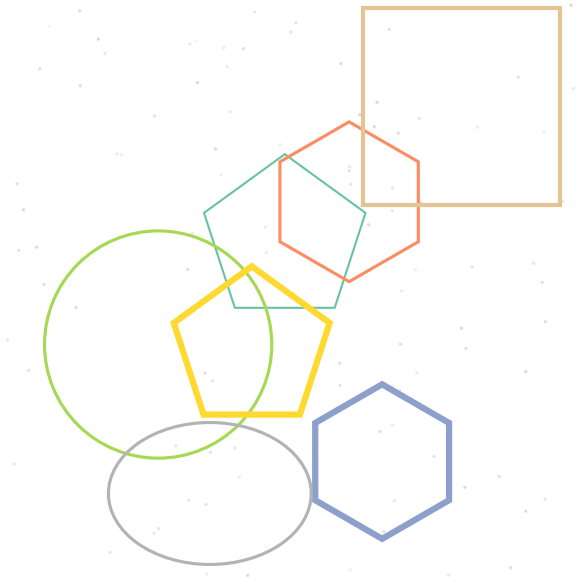[{"shape": "pentagon", "thickness": 1, "radius": 0.74, "center": [0.493, 0.585]}, {"shape": "hexagon", "thickness": 1.5, "radius": 0.69, "center": [0.605, 0.65]}, {"shape": "hexagon", "thickness": 3, "radius": 0.67, "center": [0.662, 0.2]}, {"shape": "circle", "thickness": 1.5, "radius": 0.98, "center": [0.274, 0.403]}, {"shape": "pentagon", "thickness": 3, "radius": 0.71, "center": [0.436, 0.396]}, {"shape": "square", "thickness": 2, "radius": 0.85, "center": [0.799, 0.815]}, {"shape": "oval", "thickness": 1.5, "radius": 0.88, "center": [0.363, 0.145]}]